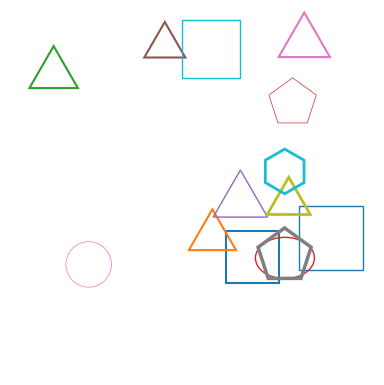[{"shape": "square", "thickness": 1.5, "radius": 0.34, "center": [0.655, 0.333]}, {"shape": "square", "thickness": 1, "radius": 0.41, "center": [0.859, 0.383]}, {"shape": "triangle", "thickness": 1.5, "radius": 0.35, "center": [0.552, 0.386]}, {"shape": "triangle", "thickness": 1.5, "radius": 0.36, "center": [0.139, 0.808]}, {"shape": "oval", "thickness": 1, "radius": 0.38, "center": [0.74, 0.33]}, {"shape": "pentagon", "thickness": 0.5, "radius": 0.32, "center": [0.76, 0.733]}, {"shape": "triangle", "thickness": 1, "radius": 0.41, "center": [0.624, 0.477]}, {"shape": "triangle", "thickness": 1.5, "radius": 0.31, "center": [0.428, 0.881]}, {"shape": "circle", "thickness": 0.5, "radius": 0.3, "center": [0.23, 0.313]}, {"shape": "triangle", "thickness": 1.5, "radius": 0.39, "center": [0.79, 0.89]}, {"shape": "pentagon", "thickness": 2.5, "radius": 0.36, "center": [0.739, 0.335]}, {"shape": "triangle", "thickness": 2, "radius": 0.32, "center": [0.75, 0.475]}, {"shape": "square", "thickness": 1, "radius": 0.38, "center": [0.548, 0.872]}, {"shape": "hexagon", "thickness": 2, "radius": 0.29, "center": [0.739, 0.555]}]